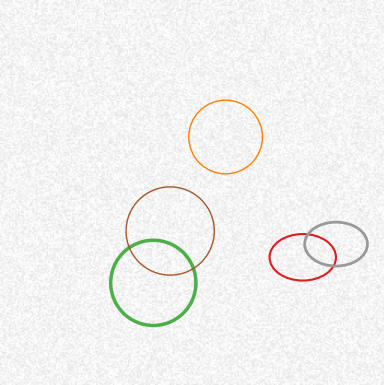[{"shape": "oval", "thickness": 1.5, "radius": 0.43, "center": [0.786, 0.332]}, {"shape": "circle", "thickness": 2.5, "radius": 0.55, "center": [0.398, 0.265]}, {"shape": "circle", "thickness": 1, "radius": 0.48, "center": [0.586, 0.644]}, {"shape": "circle", "thickness": 1, "radius": 0.57, "center": [0.442, 0.4]}, {"shape": "oval", "thickness": 2, "radius": 0.41, "center": [0.873, 0.366]}]